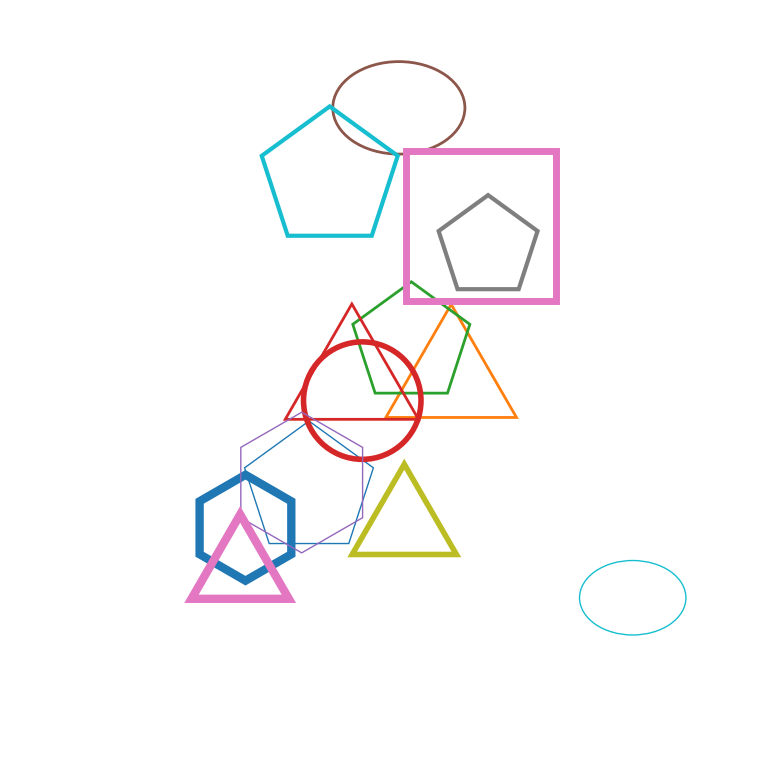[{"shape": "hexagon", "thickness": 3, "radius": 0.34, "center": [0.319, 0.315]}, {"shape": "pentagon", "thickness": 0.5, "radius": 0.44, "center": [0.401, 0.365]}, {"shape": "triangle", "thickness": 1, "radius": 0.49, "center": [0.586, 0.507]}, {"shape": "pentagon", "thickness": 1, "radius": 0.4, "center": [0.534, 0.554]}, {"shape": "triangle", "thickness": 1, "radius": 0.5, "center": [0.457, 0.505]}, {"shape": "circle", "thickness": 2, "radius": 0.38, "center": [0.47, 0.48]}, {"shape": "hexagon", "thickness": 0.5, "radius": 0.46, "center": [0.392, 0.373]}, {"shape": "oval", "thickness": 1, "radius": 0.43, "center": [0.518, 0.86]}, {"shape": "square", "thickness": 2.5, "radius": 0.49, "center": [0.625, 0.706]}, {"shape": "triangle", "thickness": 3, "radius": 0.37, "center": [0.312, 0.259]}, {"shape": "pentagon", "thickness": 1.5, "radius": 0.34, "center": [0.634, 0.679]}, {"shape": "triangle", "thickness": 2, "radius": 0.39, "center": [0.525, 0.319]}, {"shape": "pentagon", "thickness": 1.5, "radius": 0.46, "center": [0.428, 0.769]}, {"shape": "oval", "thickness": 0.5, "radius": 0.35, "center": [0.822, 0.224]}]